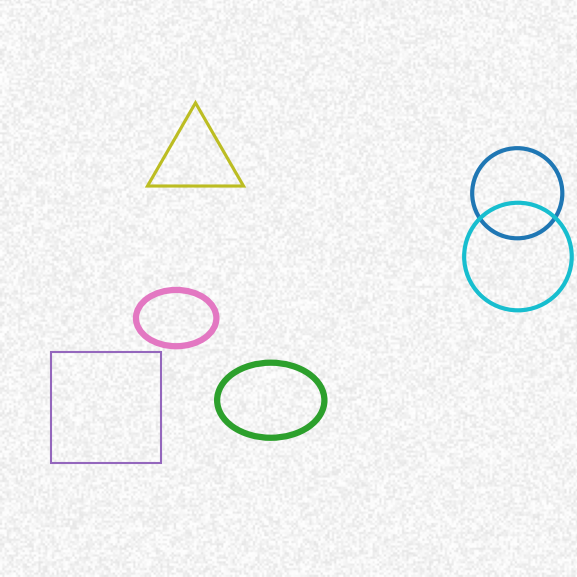[{"shape": "circle", "thickness": 2, "radius": 0.39, "center": [0.896, 0.665]}, {"shape": "oval", "thickness": 3, "radius": 0.46, "center": [0.469, 0.306]}, {"shape": "square", "thickness": 1, "radius": 0.48, "center": [0.183, 0.294]}, {"shape": "oval", "thickness": 3, "radius": 0.35, "center": [0.305, 0.448]}, {"shape": "triangle", "thickness": 1.5, "radius": 0.48, "center": [0.339, 0.725]}, {"shape": "circle", "thickness": 2, "radius": 0.47, "center": [0.897, 0.555]}]